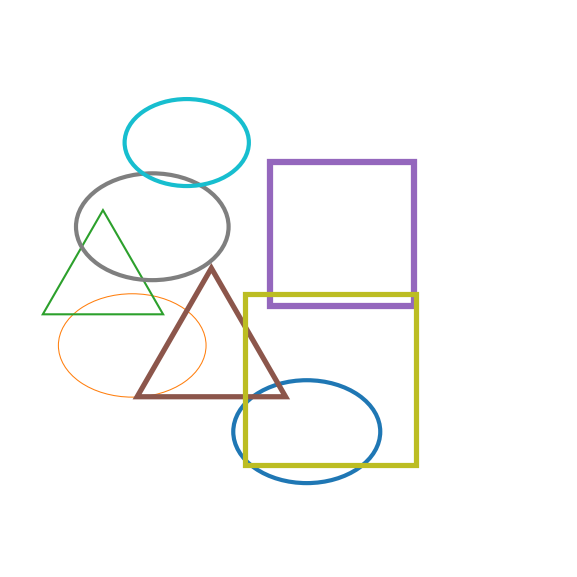[{"shape": "oval", "thickness": 2, "radius": 0.64, "center": [0.531, 0.252]}, {"shape": "oval", "thickness": 0.5, "radius": 0.64, "center": [0.229, 0.401]}, {"shape": "triangle", "thickness": 1, "radius": 0.6, "center": [0.178, 0.515]}, {"shape": "square", "thickness": 3, "radius": 0.62, "center": [0.592, 0.594]}, {"shape": "triangle", "thickness": 2.5, "radius": 0.74, "center": [0.366, 0.386]}, {"shape": "oval", "thickness": 2, "radius": 0.66, "center": [0.264, 0.607]}, {"shape": "square", "thickness": 2.5, "radius": 0.74, "center": [0.572, 0.342]}, {"shape": "oval", "thickness": 2, "radius": 0.54, "center": [0.323, 0.752]}]